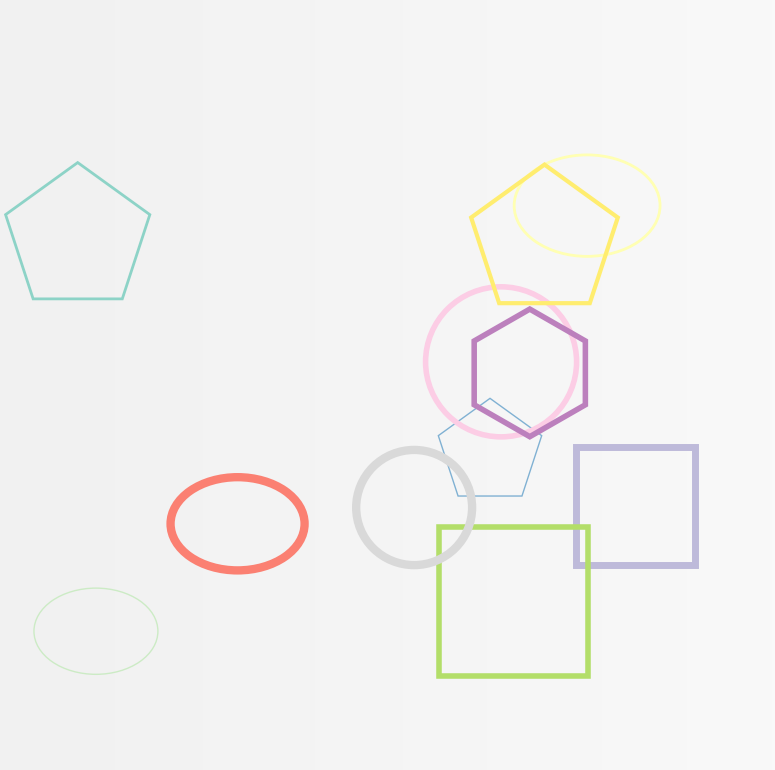[{"shape": "pentagon", "thickness": 1, "radius": 0.49, "center": [0.1, 0.691]}, {"shape": "oval", "thickness": 1, "radius": 0.47, "center": [0.758, 0.733]}, {"shape": "square", "thickness": 2.5, "radius": 0.38, "center": [0.82, 0.343]}, {"shape": "oval", "thickness": 3, "radius": 0.43, "center": [0.307, 0.32]}, {"shape": "pentagon", "thickness": 0.5, "radius": 0.35, "center": [0.632, 0.413]}, {"shape": "square", "thickness": 2, "radius": 0.48, "center": [0.663, 0.218]}, {"shape": "circle", "thickness": 2, "radius": 0.49, "center": [0.647, 0.53]}, {"shape": "circle", "thickness": 3, "radius": 0.37, "center": [0.534, 0.341]}, {"shape": "hexagon", "thickness": 2, "radius": 0.41, "center": [0.684, 0.516]}, {"shape": "oval", "thickness": 0.5, "radius": 0.4, "center": [0.124, 0.18]}, {"shape": "pentagon", "thickness": 1.5, "radius": 0.5, "center": [0.703, 0.687]}]